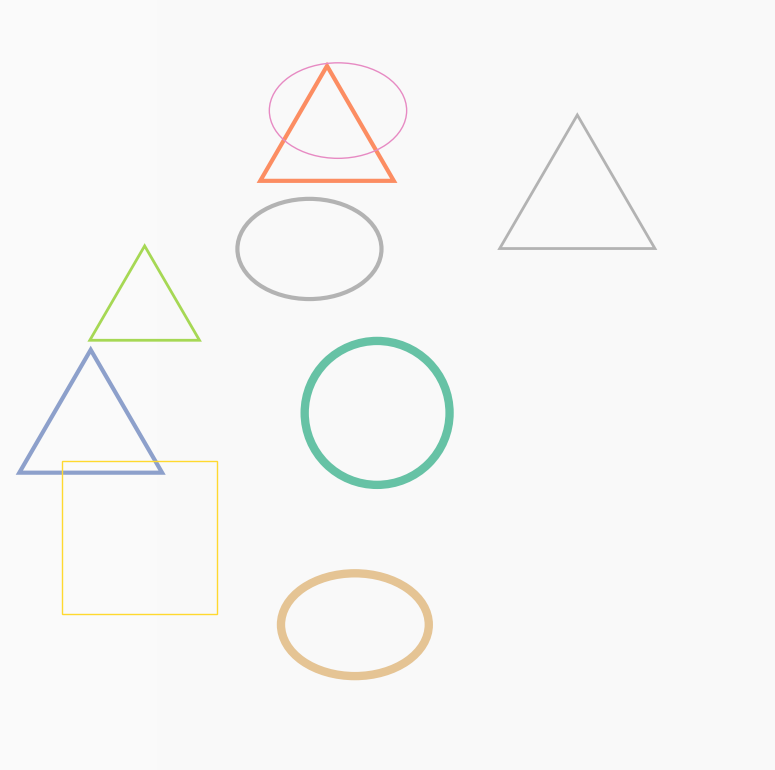[{"shape": "circle", "thickness": 3, "radius": 0.47, "center": [0.487, 0.464]}, {"shape": "triangle", "thickness": 1.5, "radius": 0.5, "center": [0.422, 0.815]}, {"shape": "triangle", "thickness": 1.5, "radius": 0.53, "center": [0.117, 0.439]}, {"shape": "oval", "thickness": 0.5, "radius": 0.44, "center": [0.436, 0.856]}, {"shape": "triangle", "thickness": 1, "radius": 0.41, "center": [0.187, 0.599]}, {"shape": "square", "thickness": 0.5, "radius": 0.5, "center": [0.18, 0.302]}, {"shape": "oval", "thickness": 3, "radius": 0.48, "center": [0.458, 0.189]}, {"shape": "oval", "thickness": 1.5, "radius": 0.46, "center": [0.399, 0.677]}, {"shape": "triangle", "thickness": 1, "radius": 0.58, "center": [0.745, 0.735]}]